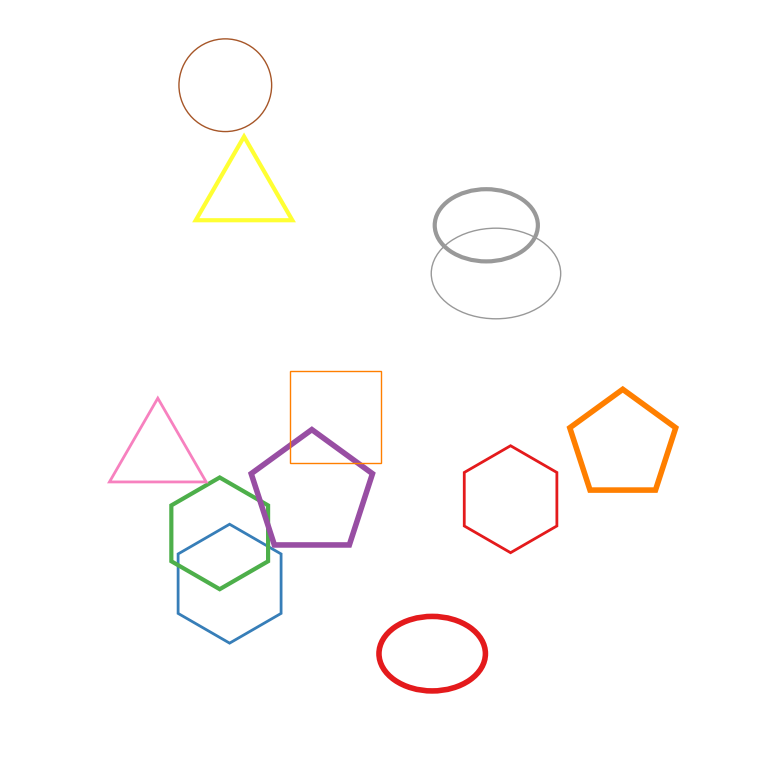[{"shape": "hexagon", "thickness": 1, "radius": 0.35, "center": [0.663, 0.352]}, {"shape": "oval", "thickness": 2, "radius": 0.35, "center": [0.561, 0.151]}, {"shape": "hexagon", "thickness": 1, "radius": 0.39, "center": [0.298, 0.242]}, {"shape": "hexagon", "thickness": 1.5, "radius": 0.36, "center": [0.285, 0.307]}, {"shape": "pentagon", "thickness": 2, "radius": 0.41, "center": [0.405, 0.359]}, {"shape": "square", "thickness": 0.5, "radius": 0.3, "center": [0.435, 0.458]}, {"shape": "pentagon", "thickness": 2, "radius": 0.36, "center": [0.809, 0.422]}, {"shape": "triangle", "thickness": 1.5, "radius": 0.36, "center": [0.317, 0.75]}, {"shape": "circle", "thickness": 0.5, "radius": 0.3, "center": [0.293, 0.889]}, {"shape": "triangle", "thickness": 1, "radius": 0.36, "center": [0.205, 0.41]}, {"shape": "oval", "thickness": 1.5, "radius": 0.33, "center": [0.632, 0.707]}, {"shape": "oval", "thickness": 0.5, "radius": 0.42, "center": [0.644, 0.645]}]